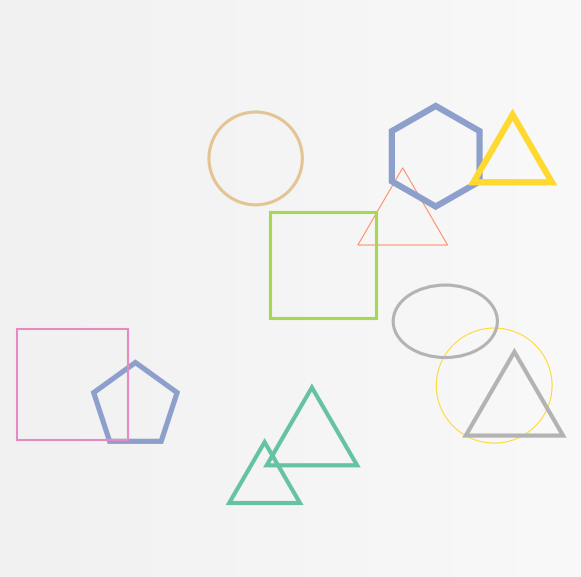[{"shape": "triangle", "thickness": 2, "radius": 0.45, "center": [0.537, 0.238]}, {"shape": "triangle", "thickness": 2, "radius": 0.35, "center": [0.455, 0.163]}, {"shape": "triangle", "thickness": 0.5, "radius": 0.45, "center": [0.693, 0.619]}, {"shape": "hexagon", "thickness": 3, "radius": 0.44, "center": [0.75, 0.729]}, {"shape": "pentagon", "thickness": 2.5, "radius": 0.38, "center": [0.233, 0.296]}, {"shape": "square", "thickness": 1, "radius": 0.48, "center": [0.125, 0.333]}, {"shape": "square", "thickness": 1.5, "radius": 0.46, "center": [0.556, 0.54]}, {"shape": "triangle", "thickness": 3, "radius": 0.39, "center": [0.882, 0.723]}, {"shape": "circle", "thickness": 0.5, "radius": 0.5, "center": [0.85, 0.331]}, {"shape": "circle", "thickness": 1.5, "radius": 0.4, "center": [0.44, 0.725]}, {"shape": "triangle", "thickness": 2, "radius": 0.48, "center": [0.885, 0.293]}, {"shape": "oval", "thickness": 1.5, "radius": 0.45, "center": [0.766, 0.443]}]